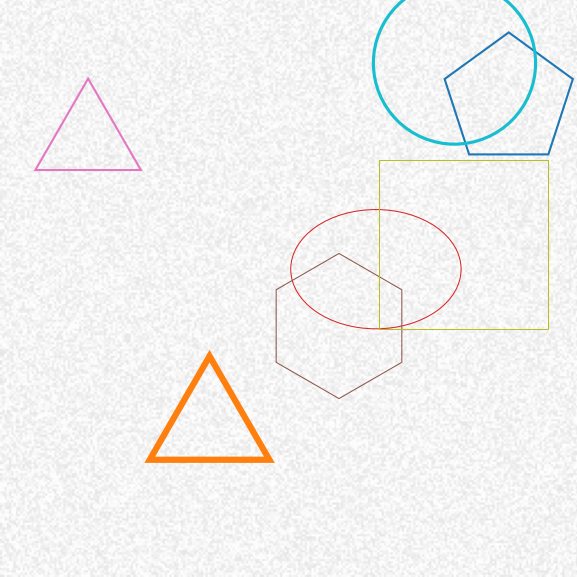[{"shape": "pentagon", "thickness": 1, "radius": 0.58, "center": [0.881, 0.826]}, {"shape": "triangle", "thickness": 3, "radius": 0.6, "center": [0.363, 0.263]}, {"shape": "oval", "thickness": 0.5, "radius": 0.74, "center": [0.651, 0.533]}, {"shape": "hexagon", "thickness": 0.5, "radius": 0.63, "center": [0.587, 0.435]}, {"shape": "triangle", "thickness": 1, "radius": 0.53, "center": [0.153, 0.757]}, {"shape": "square", "thickness": 0.5, "radius": 0.73, "center": [0.803, 0.575]}, {"shape": "circle", "thickness": 1.5, "radius": 0.7, "center": [0.787, 0.89]}]